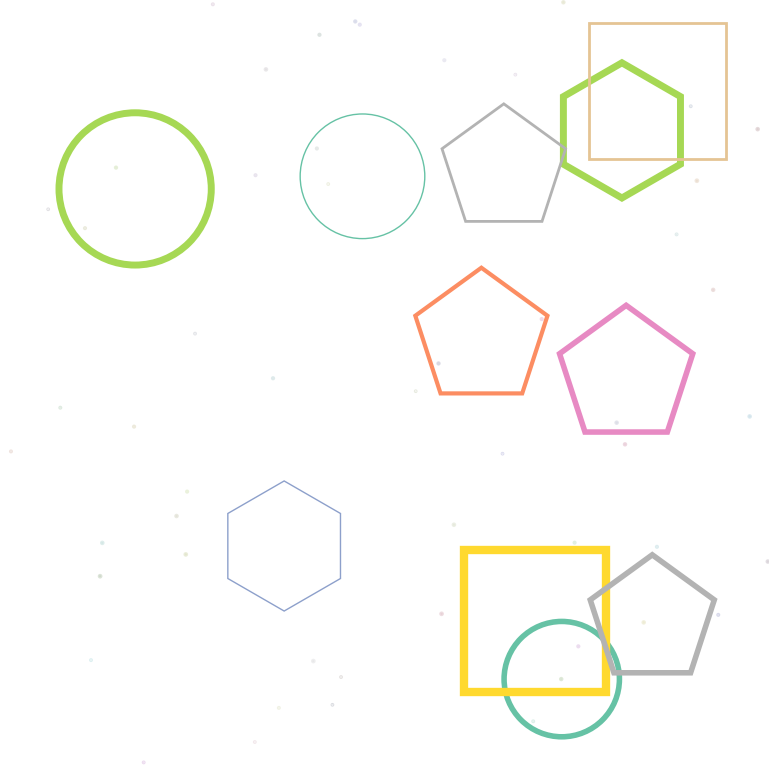[{"shape": "circle", "thickness": 2, "radius": 0.37, "center": [0.73, 0.118]}, {"shape": "circle", "thickness": 0.5, "radius": 0.4, "center": [0.471, 0.771]}, {"shape": "pentagon", "thickness": 1.5, "radius": 0.45, "center": [0.625, 0.562]}, {"shape": "hexagon", "thickness": 0.5, "radius": 0.42, "center": [0.369, 0.291]}, {"shape": "pentagon", "thickness": 2, "radius": 0.45, "center": [0.813, 0.513]}, {"shape": "hexagon", "thickness": 2.5, "radius": 0.44, "center": [0.808, 0.831]}, {"shape": "circle", "thickness": 2.5, "radius": 0.49, "center": [0.175, 0.755]}, {"shape": "square", "thickness": 3, "radius": 0.46, "center": [0.695, 0.193]}, {"shape": "square", "thickness": 1, "radius": 0.44, "center": [0.854, 0.882]}, {"shape": "pentagon", "thickness": 2, "radius": 0.42, "center": [0.847, 0.195]}, {"shape": "pentagon", "thickness": 1, "radius": 0.42, "center": [0.654, 0.781]}]